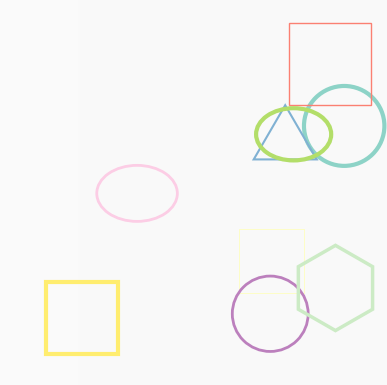[{"shape": "circle", "thickness": 3, "radius": 0.52, "center": [0.888, 0.673]}, {"shape": "square", "thickness": 0.5, "radius": 0.42, "center": [0.702, 0.322]}, {"shape": "square", "thickness": 1, "radius": 0.53, "center": [0.851, 0.833]}, {"shape": "triangle", "thickness": 1.5, "radius": 0.47, "center": [0.736, 0.633]}, {"shape": "oval", "thickness": 3, "radius": 0.48, "center": [0.758, 0.651]}, {"shape": "oval", "thickness": 2, "radius": 0.52, "center": [0.354, 0.498]}, {"shape": "circle", "thickness": 2, "radius": 0.49, "center": [0.697, 0.185]}, {"shape": "hexagon", "thickness": 2.5, "radius": 0.55, "center": [0.866, 0.252]}, {"shape": "square", "thickness": 3, "radius": 0.47, "center": [0.211, 0.174]}]